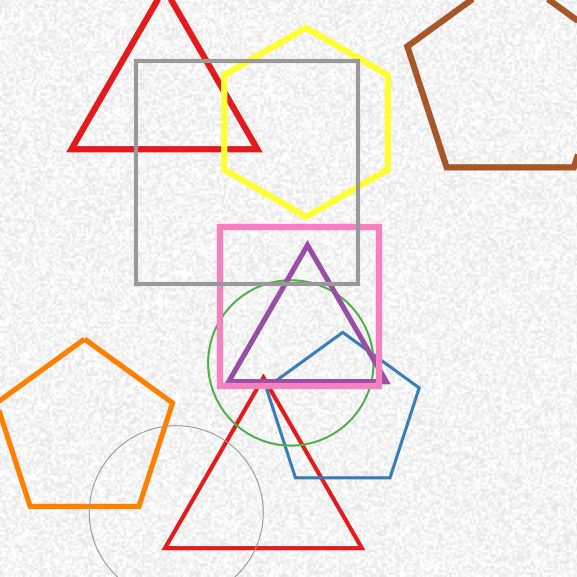[{"shape": "triangle", "thickness": 3, "radius": 0.93, "center": [0.285, 0.834]}, {"shape": "triangle", "thickness": 2, "radius": 0.98, "center": [0.456, 0.148]}, {"shape": "pentagon", "thickness": 1.5, "radius": 0.7, "center": [0.593, 0.284]}, {"shape": "circle", "thickness": 1, "radius": 0.72, "center": [0.504, 0.371]}, {"shape": "triangle", "thickness": 2.5, "radius": 0.79, "center": [0.532, 0.417]}, {"shape": "pentagon", "thickness": 2.5, "radius": 0.8, "center": [0.146, 0.252]}, {"shape": "hexagon", "thickness": 3, "radius": 0.82, "center": [0.53, 0.787]}, {"shape": "pentagon", "thickness": 3, "radius": 0.94, "center": [0.884, 0.861]}, {"shape": "square", "thickness": 3, "radius": 0.69, "center": [0.519, 0.468]}, {"shape": "square", "thickness": 2, "radius": 0.96, "center": [0.428, 0.7]}, {"shape": "circle", "thickness": 0.5, "radius": 0.75, "center": [0.305, 0.111]}]